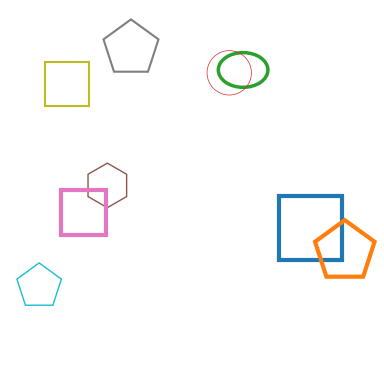[{"shape": "square", "thickness": 3, "radius": 0.41, "center": [0.806, 0.408]}, {"shape": "pentagon", "thickness": 3, "radius": 0.41, "center": [0.896, 0.347]}, {"shape": "oval", "thickness": 2.5, "radius": 0.32, "center": [0.631, 0.818]}, {"shape": "circle", "thickness": 0.5, "radius": 0.29, "center": [0.595, 0.811]}, {"shape": "hexagon", "thickness": 1, "radius": 0.29, "center": [0.279, 0.518]}, {"shape": "square", "thickness": 3, "radius": 0.29, "center": [0.217, 0.448]}, {"shape": "pentagon", "thickness": 1.5, "radius": 0.38, "center": [0.34, 0.875]}, {"shape": "square", "thickness": 1.5, "radius": 0.29, "center": [0.174, 0.782]}, {"shape": "pentagon", "thickness": 1, "radius": 0.3, "center": [0.102, 0.256]}]